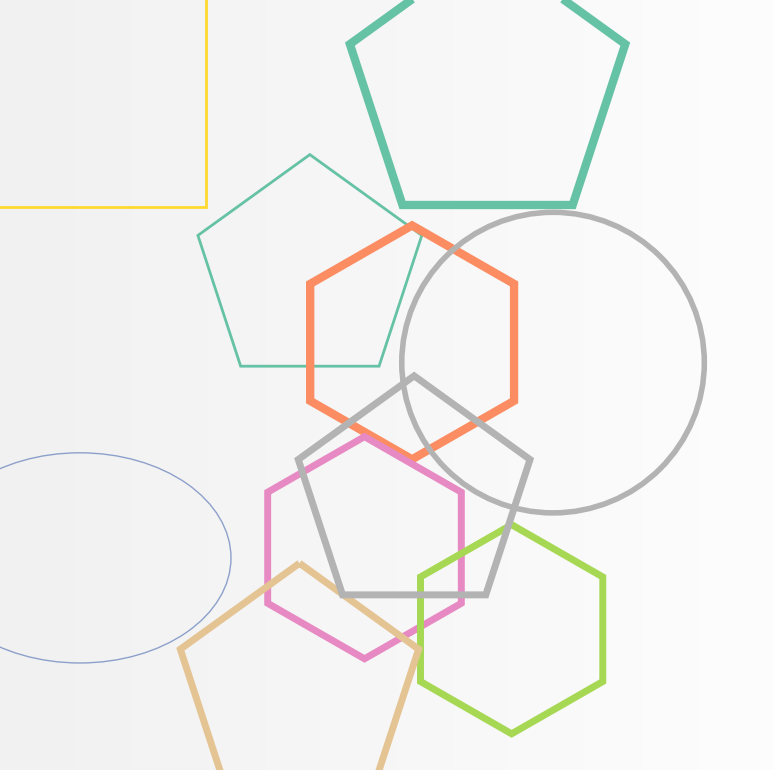[{"shape": "pentagon", "thickness": 3, "radius": 0.93, "center": [0.629, 0.885]}, {"shape": "pentagon", "thickness": 1, "radius": 0.76, "center": [0.4, 0.647]}, {"shape": "hexagon", "thickness": 3, "radius": 0.76, "center": [0.532, 0.555]}, {"shape": "oval", "thickness": 0.5, "radius": 0.97, "center": [0.103, 0.275]}, {"shape": "hexagon", "thickness": 2.5, "radius": 0.72, "center": [0.47, 0.289]}, {"shape": "hexagon", "thickness": 2.5, "radius": 0.68, "center": [0.66, 0.183]}, {"shape": "square", "thickness": 1, "radius": 0.82, "center": [0.102, 0.895]}, {"shape": "pentagon", "thickness": 2.5, "radius": 0.81, "center": [0.386, 0.107]}, {"shape": "circle", "thickness": 2, "radius": 0.98, "center": [0.714, 0.529]}, {"shape": "pentagon", "thickness": 2.5, "radius": 0.79, "center": [0.534, 0.355]}]